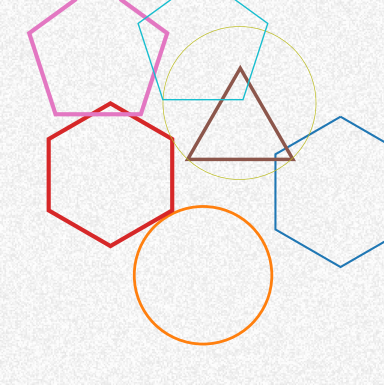[{"shape": "hexagon", "thickness": 1.5, "radius": 0.98, "center": [0.885, 0.502]}, {"shape": "circle", "thickness": 2, "radius": 0.89, "center": [0.527, 0.285]}, {"shape": "hexagon", "thickness": 3, "radius": 0.93, "center": [0.287, 0.546]}, {"shape": "triangle", "thickness": 2.5, "radius": 0.79, "center": [0.624, 0.665]}, {"shape": "pentagon", "thickness": 3, "radius": 0.94, "center": [0.255, 0.856]}, {"shape": "circle", "thickness": 0.5, "radius": 0.99, "center": [0.622, 0.732]}, {"shape": "pentagon", "thickness": 1, "radius": 0.89, "center": [0.527, 0.884]}]